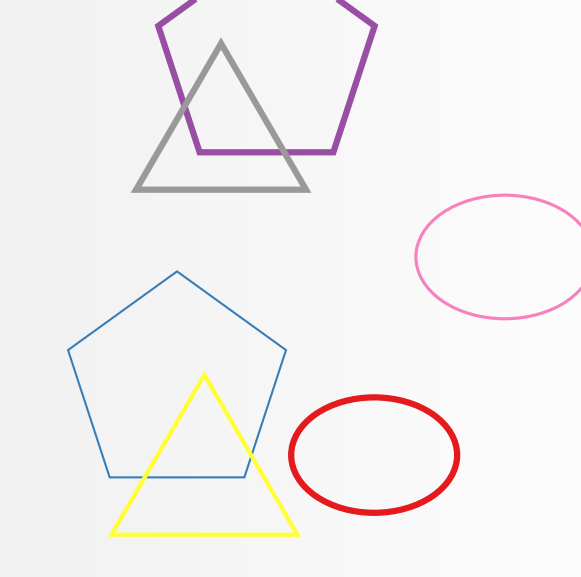[{"shape": "oval", "thickness": 3, "radius": 0.71, "center": [0.644, 0.211]}, {"shape": "pentagon", "thickness": 1, "radius": 0.99, "center": [0.305, 0.332]}, {"shape": "pentagon", "thickness": 3, "radius": 0.98, "center": [0.458, 0.894]}, {"shape": "triangle", "thickness": 2, "radius": 0.92, "center": [0.352, 0.166]}, {"shape": "oval", "thickness": 1.5, "radius": 0.76, "center": [0.868, 0.554]}, {"shape": "triangle", "thickness": 3, "radius": 0.84, "center": [0.38, 0.755]}]